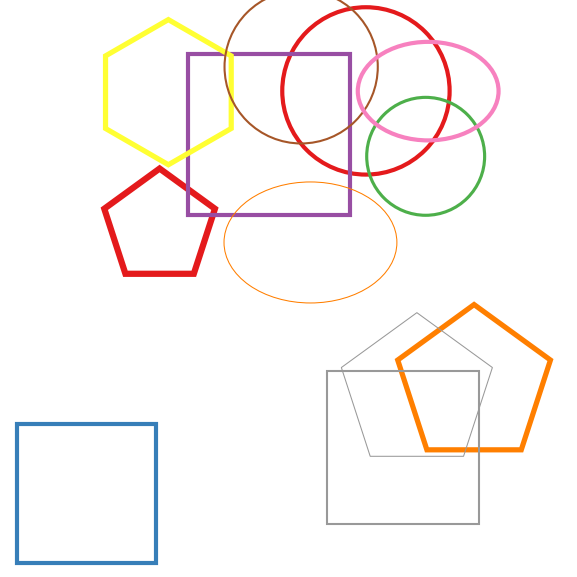[{"shape": "circle", "thickness": 2, "radius": 0.72, "center": [0.634, 0.842]}, {"shape": "pentagon", "thickness": 3, "radius": 0.5, "center": [0.276, 0.607]}, {"shape": "square", "thickness": 2, "radius": 0.6, "center": [0.15, 0.145]}, {"shape": "circle", "thickness": 1.5, "radius": 0.51, "center": [0.737, 0.728]}, {"shape": "square", "thickness": 2, "radius": 0.7, "center": [0.465, 0.766]}, {"shape": "oval", "thickness": 0.5, "radius": 0.75, "center": [0.538, 0.579]}, {"shape": "pentagon", "thickness": 2.5, "radius": 0.7, "center": [0.821, 0.333]}, {"shape": "hexagon", "thickness": 2.5, "radius": 0.63, "center": [0.292, 0.84]}, {"shape": "circle", "thickness": 1, "radius": 0.66, "center": [0.521, 0.883]}, {"shape": "oval", "thickness": 2, "radius": 0.61, "center": [0.741, 0.841]}, {"shape": "square", "thickness": 1, "radius": 0.66, "center": [0.698, 0.224]}, {"shape": "pentagon", "thickness": 0.5, "radius": 0.69, "center": [0.722, 0.32]}]